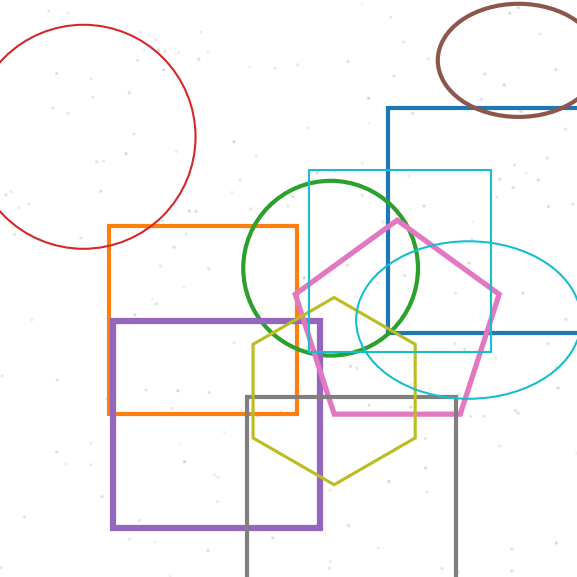[{"shape": "square", "thickness": 2, "radius": 0.97, "center": [0.866, 0.617]}, {"shape": "square", "thickness": 2, "radius": 0.81, "center": [0.352, 0.445]}, {"shape": "circle", "thickness": 2, "radius": 0.76, "center": [0.572, 0.535]}, {"shape": "circle", "thickness": 1, "radius": 0.97, "center": [0.145, 0.762]}, {"shape": "square", "thickness": 3, "radius": 0.9, "center": [0.374, 0.265]}, {"shape": "oval", "thickness": 2, "radius": 0.7, "center": [0.898, 0.895]}, {"shape": "pentagon", "thickness": 2.5, "radius": 0.93, "center": [0.688, 0.432]}, {"shape": "square", "thickness": 2, "radius": 0.91, "center": [0.609, 0.13]}, {"shape": "hexagon", "thickness": 1.5, "radius": 0.81, "center": [0.579, 0.322]}, {"shape": "square", "thickness": 1, "radius": 0.79, "center": [0.693, 0.547]}, {"shape": "oval", "thickness": 1, "radius": 0.97, "center": [0.811, 0.445]}]